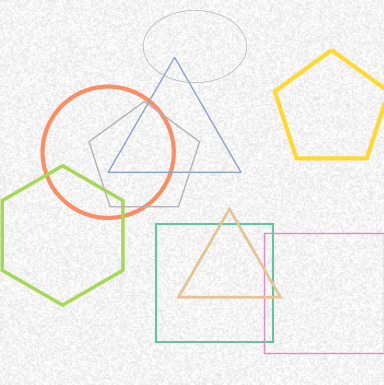[{"shape": "square", "thickness": 1.5, "radius": 0.76, "center": [0.557, 0.265]}, {"shape": "circle", "thickness": 3, "radius": 0.85, "center": [0.281, 0.604]}, {"shape": "triangle", "thickness": 1, "radius": 1.0, "center": [0.453, 0.652]}, {"shape": "square", "thickness": 1, "radius": 0.78, "center": [0.841, 0.239]}, {"shape": "hexagon", "thickness": 2.5, "radius": 0.9, "center": [0.163, 0.388]}, {"shape": "pentagon", "thickness": 3, "radius": 0.78, "center": [0.861, 0.714]}, {"shape": "triangle", "thickness": 2, "radius": 0.76, "center": [0.596, 0.304]}, {"shape": "pentagon", "thickness": 1, "radius": 0.76, "center": [0.375, 0.585]}, {"shape": "oval", "thickness": 0.5, "radius": 0.67, "center": [0.506, 0.879]}]